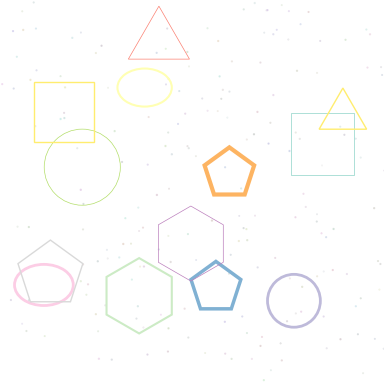[{"shape": "square", "thickness": 0.5, "radius": 0.41, "center": [0.838, 0.626]}, {"shape": "oval", "thickness": 1.5, "radius": 0.35, "center": [0.376, 0.773]}, {"shape": "circle", "thickness": 2, "radius": 0.34, "center": [0.763, 0.219]}, {"shape": "triangle", "thickness": 0.5, "radius": 0.46, "center": [0.413, 0.892]}, {"shape": "pentagon", "thickness": 2.5, "radius": 0.34, "center": [0.561, 0.253]}, {"shape": "pentagon", "thickness": 3, "radius": 0.34, "center": [0.596, 0.55]}, {"shape": "circle", "thickness": 0.5, "radius": 0.49, "center": [0.214, 0.566]}, {"shape": "oval", "thickness": 2, "radius": 0.38, "center": [0.114, 0.26]}, {"shape": "pentagon", "thickness": 1, "radius": 0.44, "center": [0.131, 0.288]}, {"shape": "hexagon", "thickness": 0.5, "radius": 0.49, "center": [0.496, 0.367]}, {"shape": "hexagon", "thickness": 1.5, "radius": 0.49, "center": [0.361, 0.232]}, {"shape": "square", "thickness": 1, "radius": 0.39, "center": [0.166, 0.71]}, {"shape": "triangle", "thickness": 1, "radius": 0.36, "center": [0.891, 0.7]}]